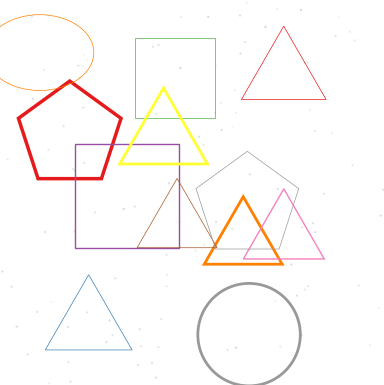[{"shape": "triangle", "thickness": 0.5, "radius": 0.64, "center": [0.737, 0.805]}, {"shape": "pentagon", "thickness": 2.5, "radius": 0.7, "center": [0.181, 0.649]}, {"shape": "triangle", "thickness": 0.5, "radius": 0.65, "center": [0.23, 0.156]}, {"shape": "square", "thickness": 0.5, "radius": 0.52, "center": [0.454, 0.798]}, {"shape": "square", "thickness": 1, "radius": 0.67, "center": [0.33, 0.491]}, {"shape": "triangle", "thickness": 2, "radius": 0.58, "center": [0.632, 0.372]}, {"shape": "oval", "thickness": 0.5, "radius": 0.7, "center": [0.103, 0.863]}, {"shape": "triangle", "thickness": 2, "radius": 0.66, "center": [0.425, 0.64]}, {"shape": "triangle", "thickness": 0.5, "radius": 0.6, "center": [0.46, 0.417]}, {"shape": "triangle", "thickness": 1, "radius": 0.61, "center": [0.737, 0.388]}, {"shape": "circle", "thickness": 2, "radius": 0.67, "center": [0.647, 0.131]}, {"shape": "pentagon", "thickness": 0.5, "radius": 0.7, "center": [0.642, 0.467]}]